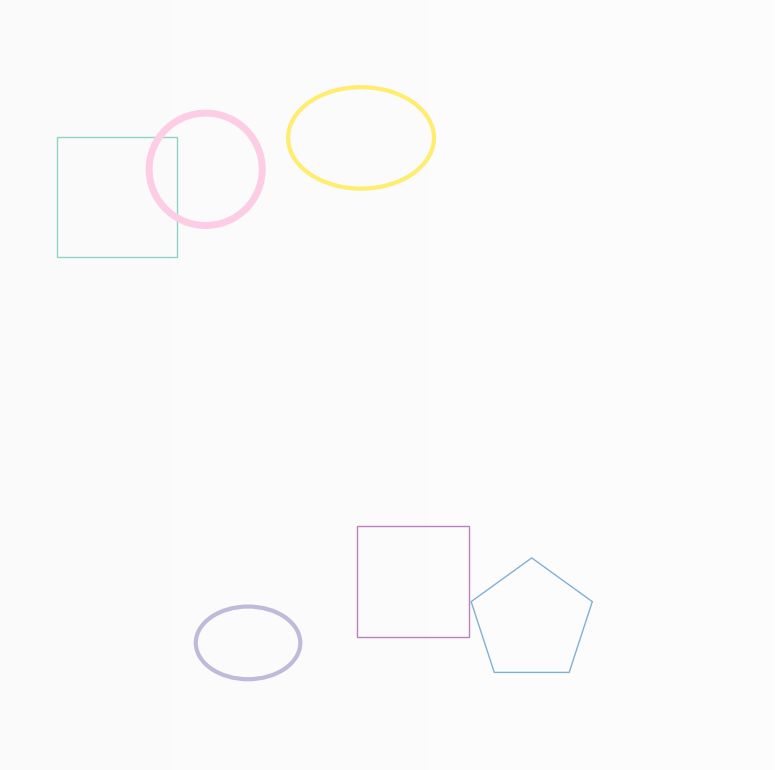[{"shape": "square", "thickness": 0.5, "radius": 0.39, "center": [0.151, 0.744]}, {"shape": "oval", "thickness": 1.5, "radius": 0.34, "center": [0.32, 0.165]}, {"shape": "pentagon", "thickness": 0.5, "radius": 0.41, "center": [0.686, 0.193]}, {"shape": "circle", "thickness": 2.5, "radius": 0.36, "center": [0.265, 0.78]}, {"shape": "square", "thickness": 0.5, "radius": 0.36, "center": [0.533, 0.245]}, {"shape": "oval", "thickness": 1.5, "radius": 0.47, "center": [0.466, 0.821]}]